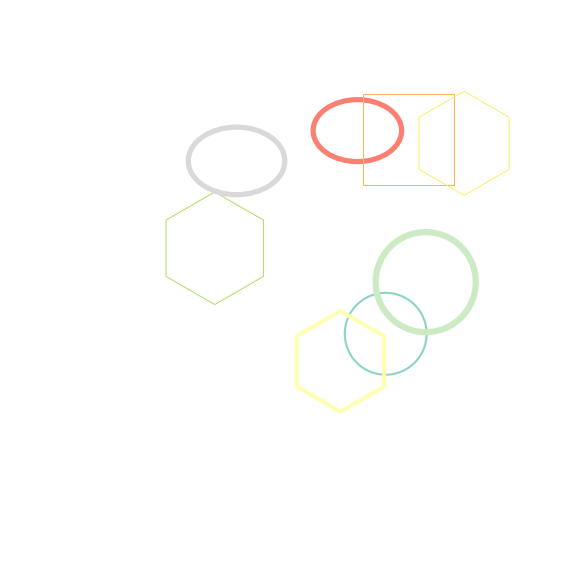[{"shape": "circle", "thickness": 1, "radius": 0.35, "center": [0.668, 0.421]}, {"shape": "hexagon", "thickness": 2, "radius": 0.44, "center": [0.589, 0.373]}, {"shape": "oval", "thickness": 2.5, "radius": 0.38, "center": [0.619, 0.773]}, {"shape": "square", "thickness": 0.5, "radius": 0.4, "center": [0.707, 0.757]}, {"shape": "hexagon", "thickness": 0.5, "radius": 0.49, "center": [0.372, 0.569]}, {"shape": "oval", "thickness": 2.5, "radius": 0.42, "center": [0.41, 0.72]}, {"shape": "circle", "thickness": 3, "radius": 0.43, "center": [0.737, 0.511]}, {"shape": "hexagon", "thickness": 0.5, "radius": 0.45, "center": [0.804, 0.751]}]